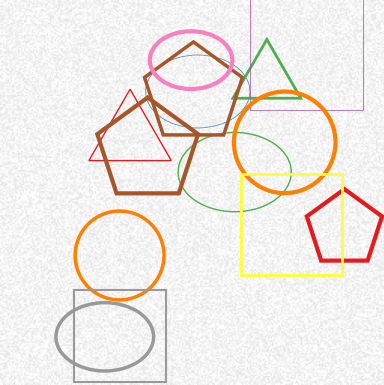[{"shape": "pentagon", "thickness": 3, "radius": 0.51, "center": [0.895, 0.406]}, {"shape": "triangle", "thickness": 1, "radius": 0.62, "center": [0.338, 0.645]}, {"shape": "oval", "thickness": 0.5, "radius": 0.68, "center": [0.514, 0.762]}, {"shape": "triangle", "thickness": 2, "radius": 0.51, "center": [0.693, 0.796]}, {"shape": "oval", "thickness": 1, "radius": 0.73, "center": [0.61, 0.553]}, {"shape": "square", "thickness": 0.5, "radius": 0.74, "center": [0.797, 0.862]}, {"shape": "circle", "thickness": 2.5, "radius": 0.58, "center": [0.311, 0.336]}, {"shape": "circle", "thickness": 3, "radius": 0.66, "center": [0.74, 0.63]}, {"shape": "square", "thickness": 2, "radius": 0.65, "center": [0.757, 0.416]}, {"shape": "pentagon", "thickness": 3, "radius": 0.69, "center": [0.384, 0.609]}, {"shape": "pentagon", "thickness": 2.5, "radius": 0.67, "center": [0.502, 0.758]}, {"shape": "oval", "thickness": 3, "radius": 0.54, "center": [0.496, 0.844]}, {"shape": "oval", "thickness": 2.5, "radius": 0.63, "center": [0.272, 0.125]}, {"shape": "square", "thickness": 1.5, "radius": 0.6, "center": [0.311, 0.127]}]